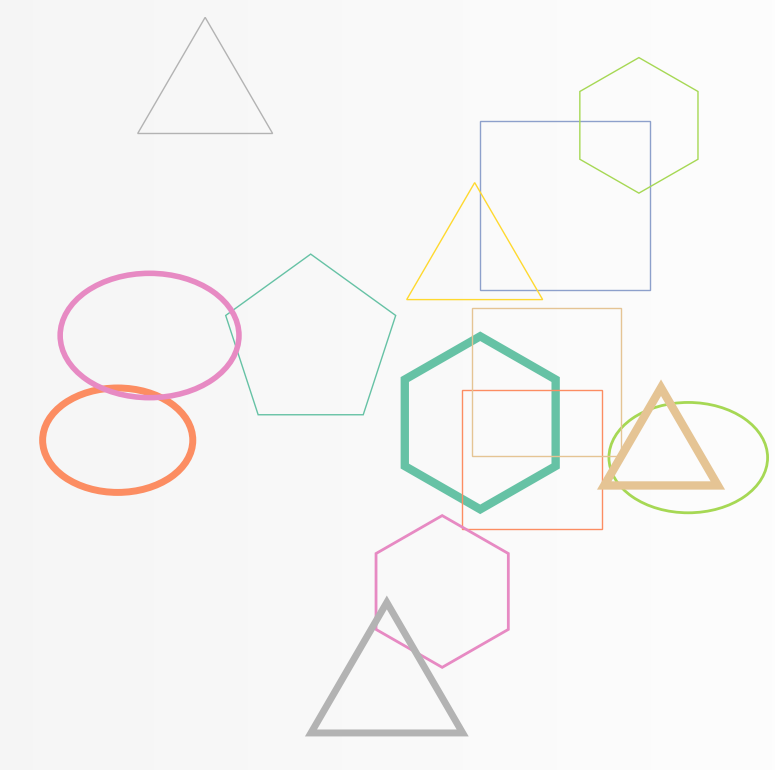[{"shape": "pentagon", "thickness": 0.5, "radius": 0.58, "center": [0.401, 0.555]}, {"shape": "hexagon", "thickness": 3, "radius": 0.56, "center": [0.62, 0.451]}, {"shape": "oval", "thickness": 2.5, "radius": 0.48, "center": [0.152, 0.428]}, {"shape": "square", "thickness": 0.5, "radius": 0.45, "center": [0.687, 0.404]}, {"shape": "square", "thickness": 0.5, "radius": 0.55, "center": [0.729, 0.734]}, {"shape": "oval", "thickness": 2, "radius": 0.58, "center": [0.193, 0.564]}, {"shape": "hexagon", "thickness": 1, "radius": 0.49, "center": [0.571, 0.232]}, {"shape": "oval", "thickness": 1, "radius": 0.51, "center": [0.888, 0.406]}, {"shape": "hexagon", "thickness": 0.5, "radius": 0.44, "center": [0.824, 0.837]}, {"shape": "triangle", "thickness": 0.5, "radius": 0.51, "center": [0.612, 0.662]}, {"shape": "triangle", "thickness": 3, "radius": 0.42, "center": [0.853, 0.412]}, {"shape": "square", "thickness": 0.5, "radius": 0.48, "center": [0.706, 0.504]}, {"shape": "triangle", "thickness": 0.5, "radius": 0.5, "center": [0.265, 0.877]}, {"shape": "triangle", "thickness": 2.5, "radius": 0.56, "center": [0.499, 0.105]}]